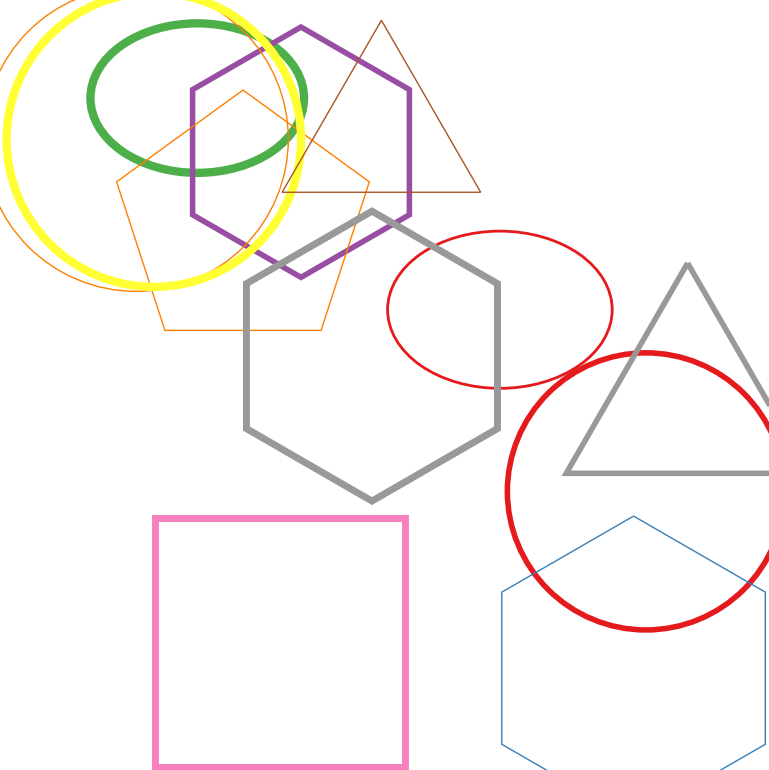[{"shape": "oval", "thickness": 1, "radius": 0.73, "center": [0.649, 0.598]}, {"shape": "circle", "thickness": 2, "radius": 0.9, "center": [0.839, 0.362]}, {"shape": "hexagon", "thickness": 0.5, "radius": 0.99, "center": [0.823, 0.132]}, {"shape": "oval", "thickness": 3, "radius": 0.69, "center": [0.256, 0.873]}, {"shape": "hexagon", "thickness": 2, "radius": 0.81, "center": [0.391, 0.802]}, {"shape": "circle", "thickness": 0.5, "radius": 0.99, "center": [0.177, 0.819]}, {"shape": "pentagon", "thickness": 0.5, "radius": 0.86, "center": [0.316, 0.711]}, {"shape": "circle", "thickness": 3, "radius": 0.96, "center": [0.2, 0.819]}, {"shape": "triangle", "thickness": 0.5, "radius": 0.74, "center": [0.495, 0.825]}, {"shape": "square", "thickness": 2.5, "radius": 0.81, "center": [0.364, 0.166]}, {"shape": "triangle", "thickness": 2, "radius": 0.91, "center": [0.893, 0.476]}, {"shape": "hexagon", "thickness": 2.5, "radius": 0.94, "center": [0.483, 0.538]}]